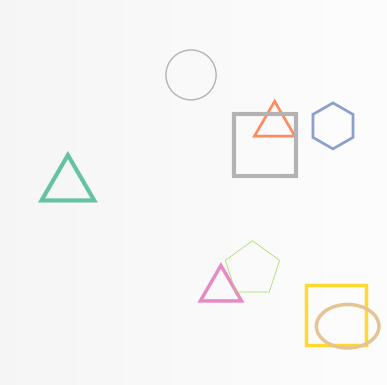[{"shape": "triangle", "thickness": 3, "radius": 0.39, "center": [0.175, 0.519]}, {"shape": "triangle", "thickness": 2, "radius": 0.3, "center": [0.709, 0.677]}, {"shape": "hexagon", "thickness": 2, "radius": 0.3, "center": [0.859, 0.673]}, {"shape": "triangle", "thickness": 2.5, "radius": 0.31, "center": [0.57, 0.249]}, {"shape": "pentagon", "thickness": 0.5, "radius": 0.37, "center": [0.652, 0.301]}, {"shape": "square", "thickness": 2.5, "radius": 0.39, "center": [0.868, 0.182]}, {"shape": "oval", "thickness": 2.5, "radius": 0.4, "center": [0.897, 0.153]}, {"shape": "circle", "thickness": 1, "radius": 0.32, "center": [0.493, 0.805]}, {"shape": "square", "thickness": 3, "radius": 0.4, "center": [0.684, 0.622]}]